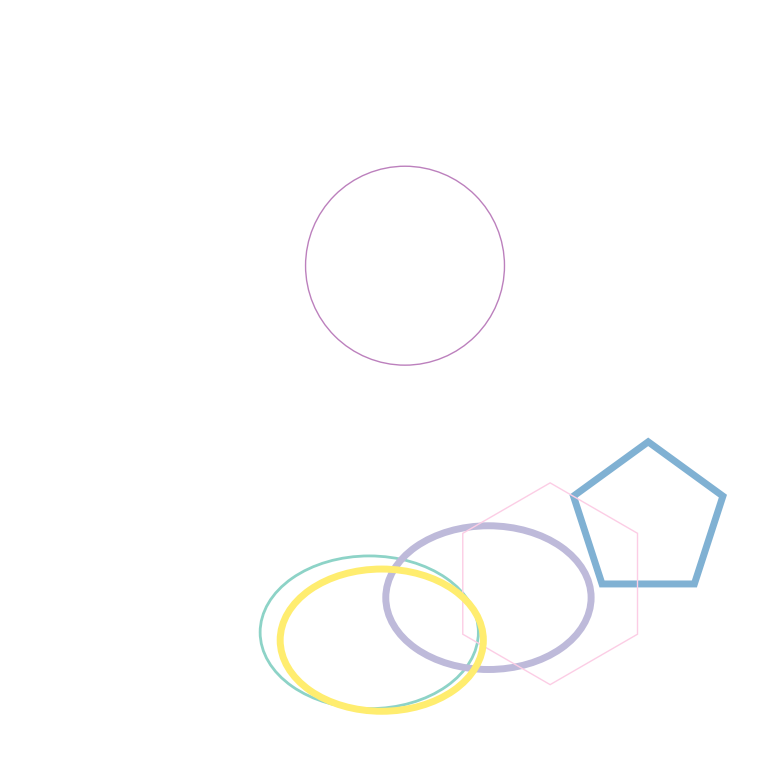[{"shape": "oval", "thickness": 1, "radius": 0.71, "center": [0.48, 0.179]}, {"shape": "oval", "thickness": 2.5, "radius": 0.67, "center": [0.634, 0.224]}, {"shape": "pentagon", "thickness": 2.5, "radius": 0.51, "center": [0.842, 0.324]}, {"shape": "hexagon", "thickness": 0.5, "radius": 0.66, "center": [0.714, 0.242]}, {"shape": "circle", "thickness": 0.5, "radius": 0.65, "center": [0.526, 0.655]}, {"shape": "oval", "thickness": 2.5, "radius": 0.66, "center": [0.496, 0.169]}]